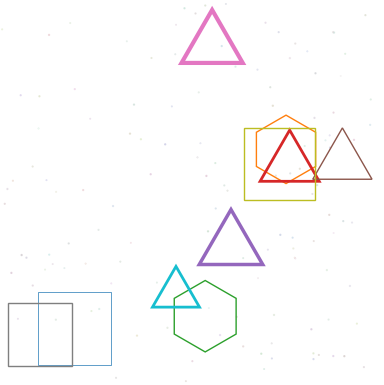[{"shape": "square", "thickness": 0.5, "radius": 0.48, "center": [0.194, 0.147]}, {"shape": "hexagon", "thickness": 1, "radius": 0.44, "center": [0.743, 0.612]}, {"shape": "hexagon", "thickness": 1, "radius": 0.46, "center": [0.533, 0.179]}, {"shape": "triangle", "thickness": 2, "radius": 0.44, "center": [0.752, 0.573]}, {"shape": "triangle", "thickness": 2.5, "radius": 0.48, "center": [0.6, 0.361]}, {"shape": "triangle", "thickness": 1, "radius": 0.44, "center": [0.889, 0.579]}, {"shape": "triangle", "thickness": 3, "radius": 0.46, "center": [0.551, 0.882]}, {"shape": "square", "thickness": 1, "radius": 0.41, "center": [0.104, 0.131]}, {"shape": "square", "thickness": 1, "radius": 0.47, "center": [0.726, 0.574]}, {"shape": "triangle", "thickness": 2, "radius": 0.35, "center": [0.457, 0.238]}]